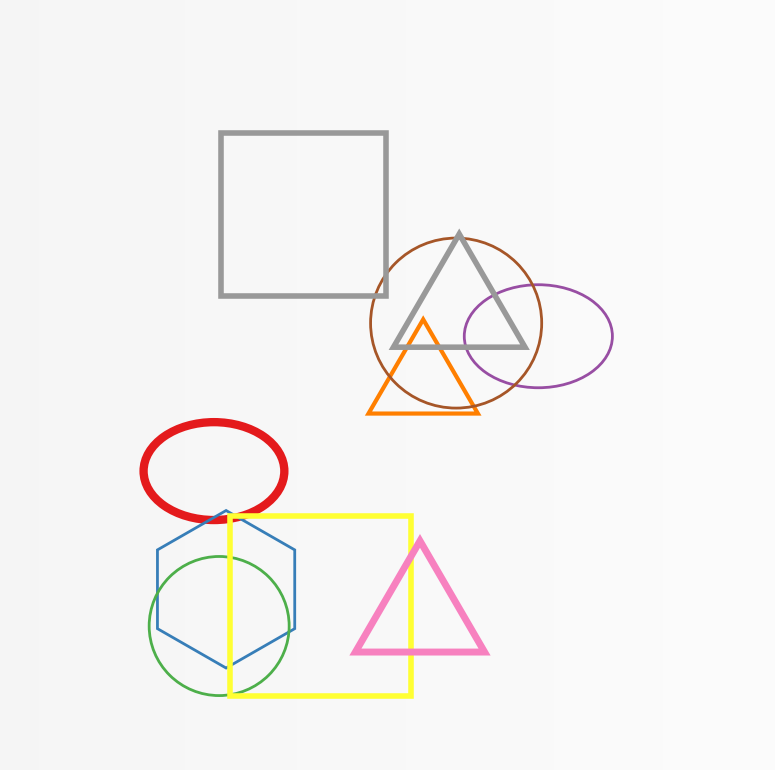[{"shape": "oval", "thickness": 3, "radius": 0.45, "center": [0.276, 0.388]}, {"shape": "hexagon", "thickness": 1, "radius": 0.51, "center": [0.292, 0.235]}, {"shape": "circle", "thickness": 1, "radius": 0.45, "center": [0.283, 0.187]}, {"shape": "oval", "thickness": 1, "radius": 0.48, "center": [0.695, 0.563]}, {"shape": "triangle", "thickness": 1.5, "radius": 0.41, "center": [0.546, 0.504]}, {"shape": "square", "thickness": 2, "radius": 0.58, "center": [0.413, 0.213]}, {"shape": "circle", "thickness": 1, "radius": 0.55, "center": [0.589, 0.58]}, {"shape": "triangle", "thickness": 2.5, "radius": 0.48, "center": [0.542, 0.201]}, {"shape": "square", "thickness": 2, "radius": 0.53, "center": [0.392, 0.721]}, {"shape": "triangle", "thickness": 2, "radius": 0.49, "center": [0.593, 0.598]}]